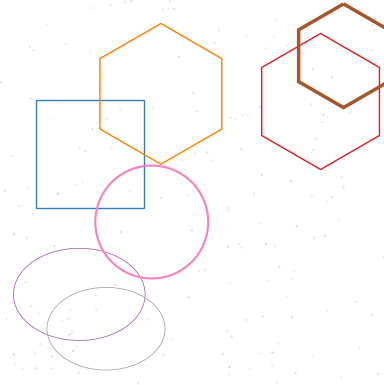[{"shape": "hexagon", "thickness": 1, "radius": 0.88, "center": [0.833, 0.736]}, {"shape": "square", "thickness": 1, "radius": 0.7, "center": [0.234, 0.599]}, {"shape": "oval", "thickness": 0.5, "radius": 0.86, "center": [0.206, 0.235]}, {"shape": "hexagon", "thickness": 1, "radius": 0.91, "center": [0.418, 0.756]}, {"shape": "hexagon", "thickness": 2.5, "radius": 0.67, "center": [0.892, 0.855]}, {"shape": "circle", "thickness": 1.5, "radius": 0.73, "center": [0.394, 0.423]}, {"shape": "oval", "thickness": 0.5, "radius": 0.77, "center": [0.275, 0.146]}]